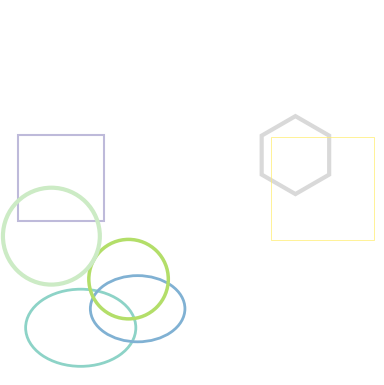[{"shape": "oval", "thickness": 2, "radius": 0.72, "center": [0.21, 0.149]}, {"shape": "square", "thickness": 1.5, "radius": 0.56, "center": [0.158, 0.539]}, {"shape": "oval", "thickness": 2, "radius": 0.61, "center": [0.358, 0.198]}, {"shape": "circle", "thickness": 2.5, "radius": 0.52, "center": [0.334, 0.275]}, {"shape": "hexagon", "thickness": 3, "radius": 0.51, "center": [0.767, 0.597]}, {"shape": "circle", "thickness": 3, "radius": 0.63, "center": [0.133, 0.387]}, {"shape": "square", "thickness": 0.5, "radius": 0.66, "center": [0.838, 0.51]}]